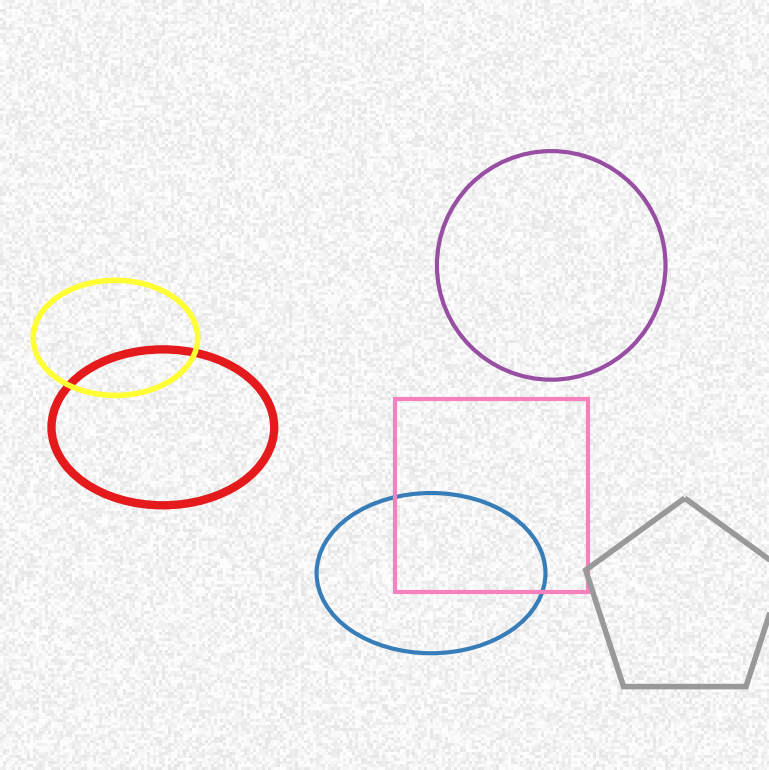[{"shape": "oval", "thickness": 3, "radius": 0.72, "center": [0.211, 0.445]}, {"shape": "oval", "thickness": 1.5, "radius": 0.74, "center": [0.56, 0.256]}, {"shape": "circle", "thickness": 1.5, "radius": 0.74, "center": [0.716, 0.655]}, {"shape": "oval", "thickness": 2, "radius": 0.53, "center": [0.15, 0.561]}, {"shape": "square", "thickness": 1.5, "radius": 0.63, "center": [0.639, 0.357]}, {"shape": "pentagon", "thickness": 2, "radius": 0.68, "center": [0.889, 0.218]}]